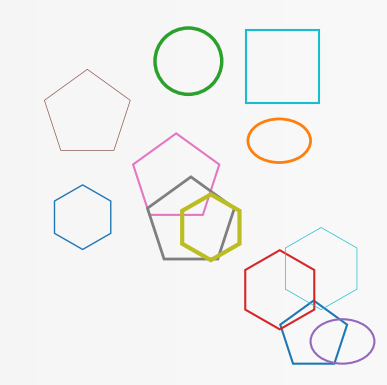[{"shape": "pentagon", "thickness": 1.5, "radius": 0.45, "center": [0.81, 0.129]}, {"shape": "hexagon", "thickness": 1, "radius": 0.42, "center": [0.213, 0.436]}, {"shape": "oval", "thickness": 2, "radius": 0.4, "center": [0.721, 0.634]}, {"shape": "circle", "thickness": 2.5, "radius": 0.43, "center": [0.486, 0.841]}, {"shape": "hexagon", "thickness": 1.5, "radius": 0.51, "center": [0.722, 0.247]}, {"shape": "oval", "thickness": 1.5, "radius": 0.41, "center": [0.884, 0.113]}, {"shape": "pentagon", "thickness": 0.5, "radius": 0.58, "center": [0.225, 0.703]}, {"shape": "pentagon", "thickness": 1.5, "radius": 0.59, "center": [0.455, 0.537]}, {"shape": "pentagon", "thickness": 2, "radius": 0.59, "center": [0.493, 0.423]}, {"shape": "hexagon", "thickness": 3, "radius": 0.43, "center": [0.544, 0.41]}, {"shape": "square", "thickness": 1.5, "radius": 0.47, "center": [0.729, 0.828]}, {"shape": "hexagon", "thickness": 0.5, "radius": 0.53, "center": [0.829, 0.302]}]